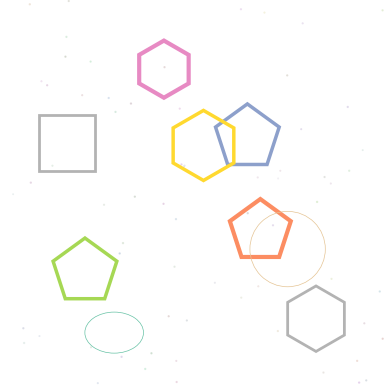[{"shape": "oval", "thickness": 0.5, "radius": 0.38, "center": [0.297, 0.136]}, {"shape": "pentagon", "thickness": 3, "radius": 0.42, "center": [0.676, 0.4]}, {"shape": "pentagon", "thickness": 2.5, "radius": 0.43, "center": [0.643, 0.643]}, {"shape": "hexagon", "thickness": 3, "radius": 0.37, "center": [0.426, 0.82]}, {"shape": "pentagon", "thickness": 2.5, "radius": 0.44, "center": [0.221, 0.295]}, {"shape": "hexagon", "thickness": 2.5, "radius": 0.45, "center": [0.529, 0.622]}, {"shape": "circle", "thickness": 0.5, "radius": 0.49, "center": [0.747, 0.353]}, {"shape": "square", "thickness": 2, "radius": 0.36, "center": [0.173, 0.628]}, {"shape": "hexagon", "thickness": 2, "radius": 0.43, "center": [0.821, 0.172]}]